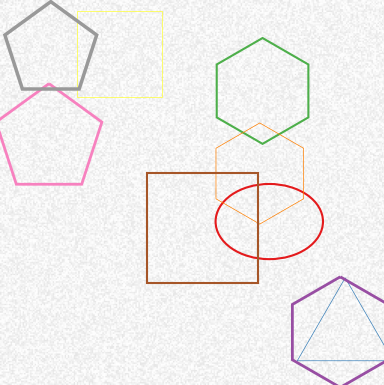[{"shape": "oval", "thickness": 1.5, "radius": 0.7, "center": [0.699, 0.425]}, {"shape": "triangle", "thickness": 0.5, "radius": 0.72, "center": [0.897, 0.135]}, {"shape": "hexagon", "thickness": 1.5, "radius": 0.69, "center": [0.682, 0.764]}, {"shape": "hexagon", "thickness": 2, "radius": 0.72, "center": [0.884, 0.137]}, {"shape": "hexagon", "thickness": 0.5, "radius": 0.66, "center": [0.675, 0.549]}, {"shape": "square", "thickness": 0.5, "radius": 0.55, "center": [0.311, 0.86]}, {"shape": "square", "thickness": 1.5, "radius": 0.72, "center": [0.526, 0.408]}, {"shape": "pentagon", "thickness": 2, "radius": 0.72, "center": [0.127, 0.638]}, {"shape": "pentagon", "thickness": 2.5, "radius": 0.63, "center": [0.132, 0.87]}]